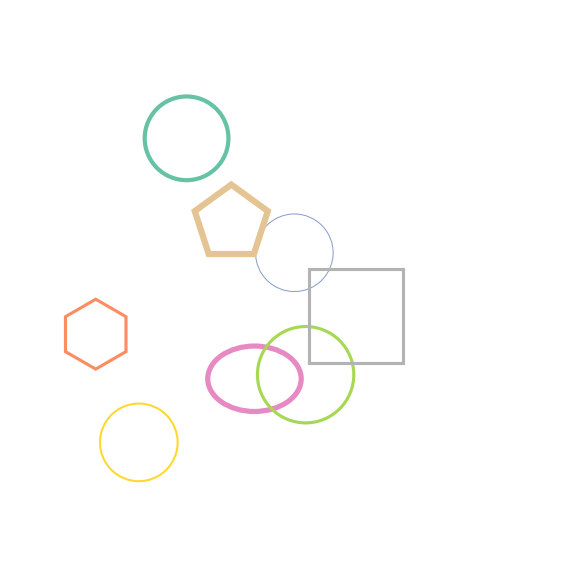[{"shape": "circle", "thickness": 2, "radius": 0.36, "center": [0.323, 0.76]}, {"shape": "hexagon", "thickness": 1.5, "radius": 0.3, "center": [0.166, 0.421]}, {"shape": "circle", "thickness": 0.5, "radius": 0.34, "center": [0.51, 0.561]}, {"shape": "oval", "thickness": 2.5, "radius": 0.4, "center": [0.441, 0.343]}, {"shape": "circle", "thickness": 1.5, "radius": 0.42, "center": [0.529, 0.35]}, {"shape": "circle", "thickness": 1, "radius": 0.34, "center": [0.24, 0.233]}, {"shape": "pentagon", "thickness": 3, "radius": 0.33, "center": [0.4, 0.613]}, {"shape": "square", "thickness": 1.5, "radius": 0.41, "center": [0.617, 0.453]}]